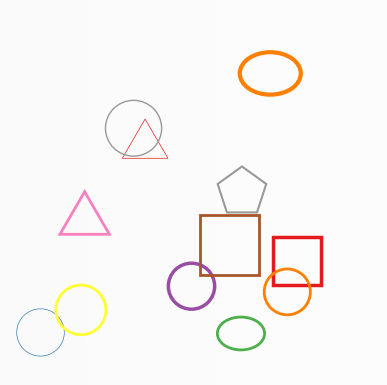[{"shape": "square", "thickness": 2.5, "radius": 0.31, "center": [0.766, 0.322]}, {"shape": "triangle", "thickness": 0.5, "radius": 0.34, "center": [0.374, 0.623]}, {"shape": "circle", "thickness": 0.5, "radius": 0.31, "center": [0.105, 0.136]}, {"shape": "oval", "thickness": 2, "radius": 0.3, "center": [0.622, 0.134]}, {"shape": "circle", "thickness": 2.5, "radius": 0.3, "center": [0.494, 0.257]}, {"shape": "circle", "thickness": 2, "radius": 0.3, "center": [0.741, 0.242]}, {"shape": "oval", "thickness": 3, "radius": 0.39, "center": [0.698, 0.809]}, {"shape": "circle", "thickness": 2, "radius": 0.32, "center": [0.209, 0.195]}, {"shape": "square", "thickness": 2, "radius": 0.39, "center": [0.592, 0.364]}, {"shape": "triangle", "thickness": 2, "radius": 0.37, "center": [0.218, 0.428]}, {"shape": "pentagon", "thickness": 1.5, "radius": 0.33, "center": [0.624, 0.502]}, {"shape": "circle", "thickness": 1, "radius": 0.36, "center": [0.345, 0.667]}]